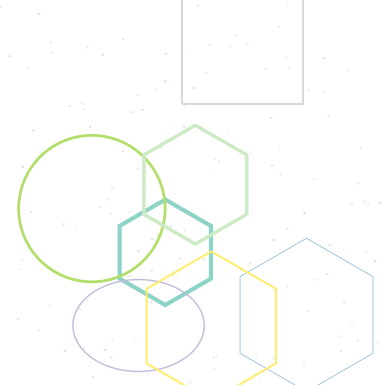[{"shape": "hexagon", "thickness": 3, "radius": 0.68, "center": [0.429, 0.345]}, {"shape": "oval", "thickness": 1, "radius": 0.85, "center": [0.36, 0.154]}, {"shape": "hexagon", "thickness": 0.5, "radius": 1.0, "center": [0.796, 0.182]}, {"shape": "circle", "thickness": 2, "radius": 0.95, "center": [0.239, 0.458]}, {"shape": "square", "thickness": 1.5, "radius": 0.79, "center": [0.629, 0.886]}, {"shape": "hexagon", "thickness": 2.5, "radius": 0.77, "center": [0.507, 0.52]}, {"shape": "hexagon", "thickness": 1.5, "radius": 0.97, "center": [0.549, 0.153]}]